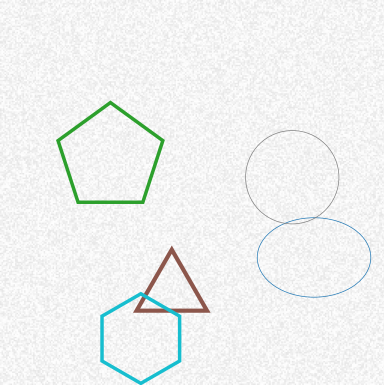[{"shape": "oval", "thickness": 0.5, "radius": 0.74, "center": [0.816, 0.331]}, {"shape": "pentagon", "thickness": 2.5, "radius": 0.72, "center": [0.287, 0.59]}, {"shape": "triangle", "thickness": 3, "radius": 0.53, "center": [0.446, 0.246]}, {"shape": "circle", "thickness": 0.5, "radius": 0.61, "center": [0.759, 0.54]}, {"shape": "hexagon", "thickness": 2.5, "radius": 0.58, "center": [0.366, 0.121]}]